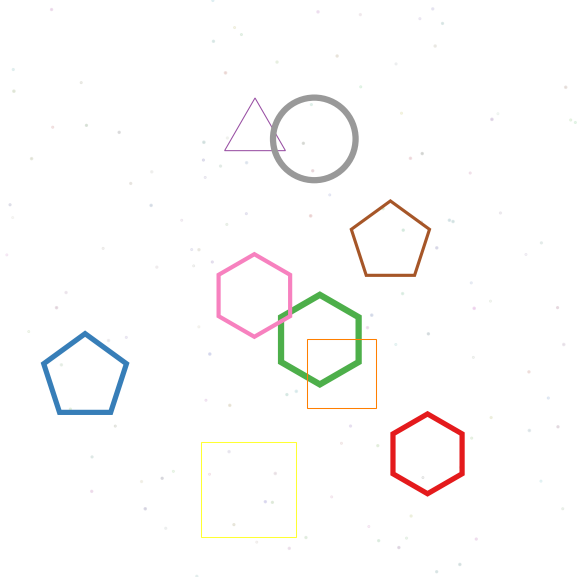[{"shape": "hexagon", "thickness": 2.5, "radius": 0.35, "center": [0.74, 0.213]}, {"shape": "pentagon", "thickness": 2.5, "radius": 0.38, "center": [0.147, 0.346]}, {"shape": "hexagon", "thickness": 3, "radius": 0.39, "center": [0.554, 0.411]}, {"shape": "triangle", "thickness": 0.5, "radius": 0.3, "center": [0.442, 0.769]}, {"shape": "square", "thickness": 0.5, "radius": 0.3, "center": [0.591, 0.352]}, {"shape": "square", "thickness": 0.5, "radius": 0.41, "center": [0.43, 0.152]}, {"shape": "pentagon", "thickness": 1.5, "radius": 0.36, "center": [0.676, 0.58]}, {"shape": "hexagon", "thickness": 2, "radius": 0.36, "center": [0.44, 0.487]}, {"shape": "circle", "thickness": 3, "radius": 0.36, "center": [0.544, 0.759]}]